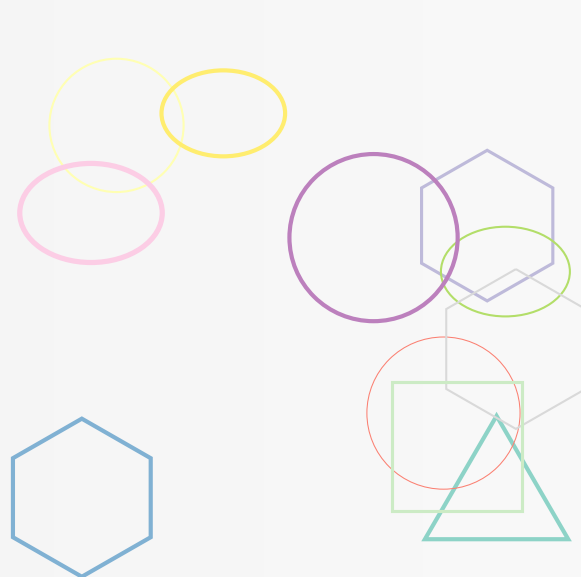[{"shape": "triangle", "thickness": 2, "radius": 0.71, "center": [0.854, 0.137]}, {"shape": "circle", "thickness": 1, "radius": 0.58, "center": [0.2, 0.782]}, {"shape": "hexagon", "thickness": 1.5, "radius": 0.65, "center": [0.838, 0.608]}, {"shape": "circle", "thickness": 0.5, "radius": 0.66, "center": [0.763, 0.284]}, {"shape": "hexagon", "thickness": 2, "radius": 0.68, "center": [0.141, 0.137]}, {"shape": "oval", "thickness": 1, "radius": 0.55, "center": [0.87, 0.529]}, {"shape": "oval", "thickness": 2.5, "radius": 0.61, "center": [0.157, 0.63]}, {"shape": "hexagon", "thickness": 1, "radius": 0.69, "center": [0.888, 0.395]}, {"shape": "circle", "thickness": 2, "radius": 0.72, "center": [0.643, 0.588]}, {"shape": "square", "thickness": 1.5, "radius": 0.56, "center": [0.787, 0.227]}, {"shape": "oval", "thickness": 2, "radius": 0.53, "center": [0.384, 0.803]}]